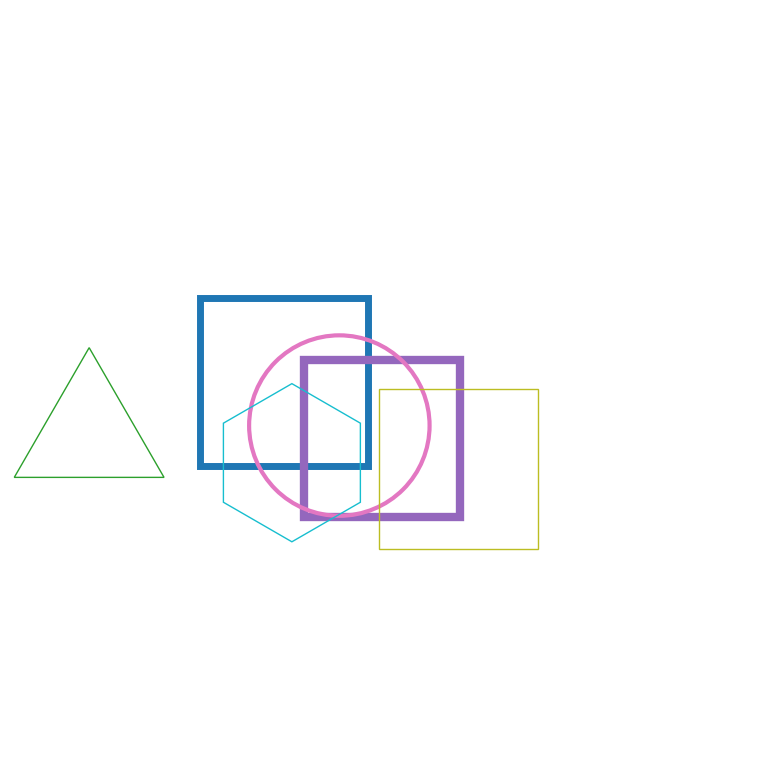[{"shape": "square", "thickness": 2.5, "radius": 0.55, "center": [0.369, 0.504]}, {"shape": "triangle", "thickness": 0.5, "radius": 0.56, "center": [0.116, 0.436]}, {"shape": "square", "thickness": 3, "radius": 0.51, "center": [0.496, 0.431]}, {"shape": "circle", "thickness": 1.5, "radius": 0.59, "center": [0.441, 0.447]}, {"shape": "square", "thickness": 0.5, "radius": 0.52, "center": [0.595, 0.391]}, {"shape": "hexagon", "thickness": 0.5, "radius": 0.51, "center": [0.379, 0.399]}]